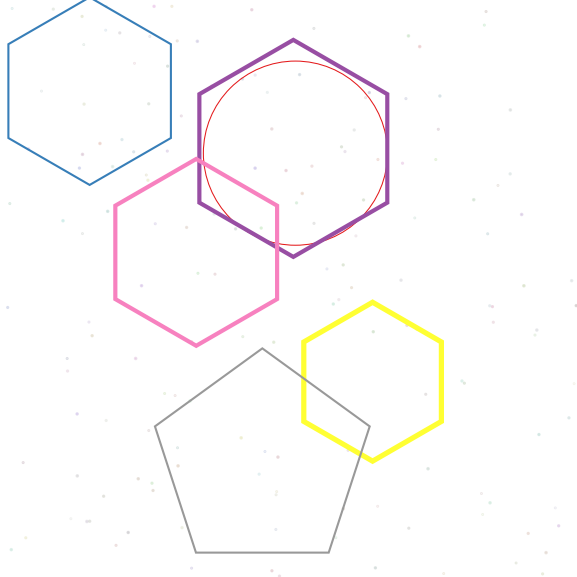[{"shape": "circle", "thickness": 0.5, "radius": 0.8, "center": [0.512, 0.734]}, {"shape": "hexagon", "thickness": 1, "radius": 0.81, "center": [0.155, 0.841]}, {"shape": "hexagon", "thickness": 2, "radius": 0.94, "center": [0.508, 0.742]}, {"shape": "hexagon", "thickness": 2.5, "radius": 0.69, "center": [0.645, 0.338]}, {"shape": "hexagon", "thickness": 2, "radius": 0.81, "center": [0.34, 0.562]}, {"shape": "pentagon", "thickness": 1, "radius": 0.98, "center": [0.454, 0.2]}]